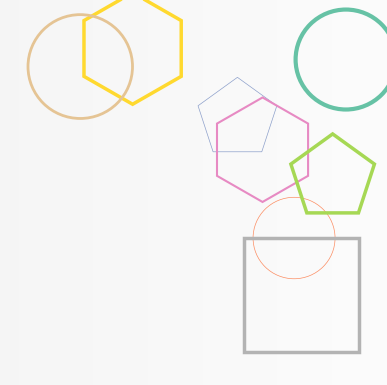[{"shape": "circle", "thickness": 3, "radius": 0.65, "center": [0.893, 0.845]}, {"shape": "circle", "thickness": 0.5, "radius": 0.53, "center": [0.759, 0.382]}, {"shape": "pentagon", "thickness": 0.5, "radius": 0.53, "center": [0.613, 0.692]}, {"shape": "hexagon", "thickness": 1.5, "radius": 0.68, "center": [0.678, 0.611]}, {"shape": "pentagon", "thickness": 2.5, "radius": 0.57, "center": [0.858, 0.539]}, {"shape": "hexagon", "thickness": 2.5, "radius": 0.72, "center": [0.342, 0.874]}, {"shape": "circle", "thickness": 2, "radius": 0.67, "center": [0.207, 0.827]}, {"shape": "square", "thickness": 2.5, "radius": 0.74, "center": [0.779, 0.234]}]